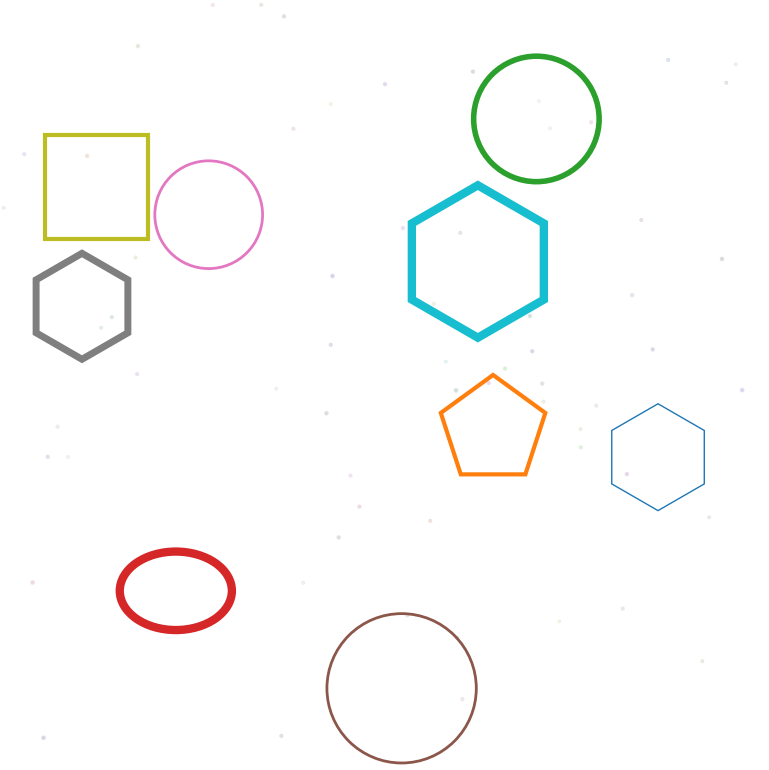[{"shape": "hexagon", "thickness": 0.5, "radius": 0.35, "center": [0.855, 0.406]}, {"shape": "pentagon", "thickness": 1.5, "radius": 0.36, "center": [0.64, 0.442]}, {"shape": "circle", "thickness": 2, "radius": 0.41, "center": [0.697, 0.846]}, {"shape": "oval", "thickness": 3, "radius": 0.36, "center": [0.228, 0.233]}, {"shape": "circle", "thickness": 1, "radius": 0.48, "center": [0.522, 0.106]}, {"shape": "circle", "thickness": 1, "radius": 0.35, "center": [0.271, 0.721]}, {"shape": "hexagon", "thickness": 2.5, "radius": 0.34, "center": [0.106, 0.602]}, {"shape": "square", "thickness": 1.5, "radius": 0.34, "center": [0.125, 0.757]}, {"shape": "hexagon", "thickness": 3, "radius": 0.49, "center": [0.621, 0.66]}]